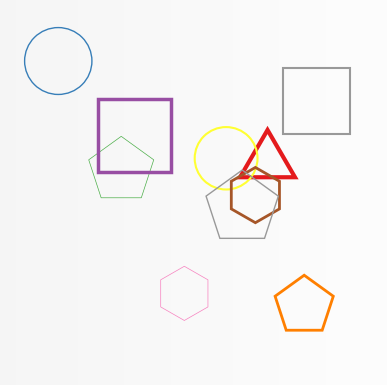[{"shape": "triangle", "thickness": 3, "radius": 0.41, "center": [0.69, 0.581]}, {"shape": "circle", "thickness": 1, "radius": 0.43, "center": [0.15, 0.842]}, {"shape": "pentagon", "thickness": 0.5, "radius": 0.44, "center": [0.313, 0.558]}, {"shape": "square", "thickness": 2.5, "radius": 0.47, "center": [0.348, 0.648]}, {"shape": "pentagon", "thickness": 2, "radius": 0.39, "center": [0.785, 0.206]}, {"shape": "circle", "thickness": 1.5, "radius": 0.41, "center": [0.584, 0.589]}, {"shape": "hexagon", "thickness": 2, "radius": 0.36, "center": [0.659, 0.493]}, {"shape": "hexagon", "thickness": 0.5, "radius": 0.35, "center": [0.476, 0.238]}, {"shape": "pentagon", "thickness": 1, "radius": 0.49, "center": [0.625, 0.46]}, {"shape": "square", "thickness": 1.5, "radius": 0.43, "center": [0.817, 0.737]}]